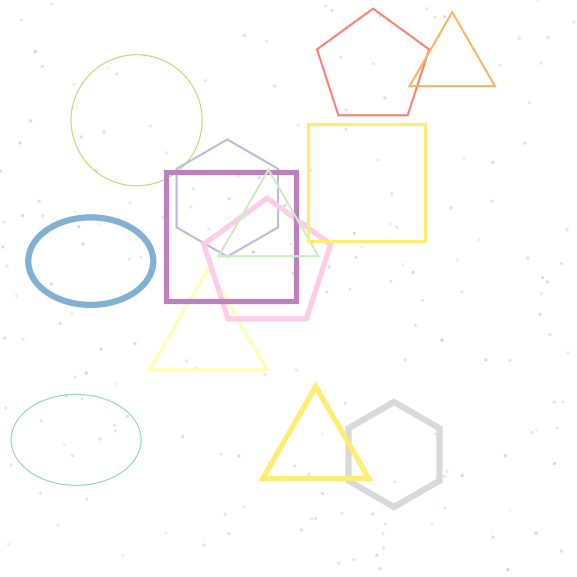[{"shape": "oval", "thickness": 0.5, "radius": 0.56, "center": [0.132, 0.237]}, {"shape": "triangle", "thickness": 1.5, "radius": 0.59, "center": [0.361, 0.417]}, {"shape": "hexagon", "thickness": 1, "radius": 0.51, "center": [0.394, 0.656]}, {"shape": "pentagon", "thickness": 1, "radius": 0.51, "center": [0.646, 0.882]}, {"shape": "oval", "thickness": 3, "radius": 0.54, "center": [0.157, 0.547]}, {"shape": "triangle", "thickness": 1, "radius": 0.43, "center": [0.783, 0.893]}, {"shape": "circle", "thickness": 0.5, "radius": 0.57, "center": [0.237, 0.791]}, {"shape": "pentagon", "thickness": 2.5, "radius": 0.58, "center": [0.463, 0.541]}, {"shape": "hexagon", "thickness": 3, "radius": 0.45, "center": [0.682, 0.212]}, {"shape": "square", "thickness": 2.5, "radius": 0.56, "center": [0.4, 0.59]}, {"shape": "triangle", "thickness": 1, "radius": 0.5, "center": [0.465, 0.605]}, {"shape": "square", "thickness": 1.5, "radius": 0.51, "center": [0.635, 0.683]}, {"shape": "triangle", "thickness": 2.5, "radius": 0.53, "center": [0.547, 0.224]}]